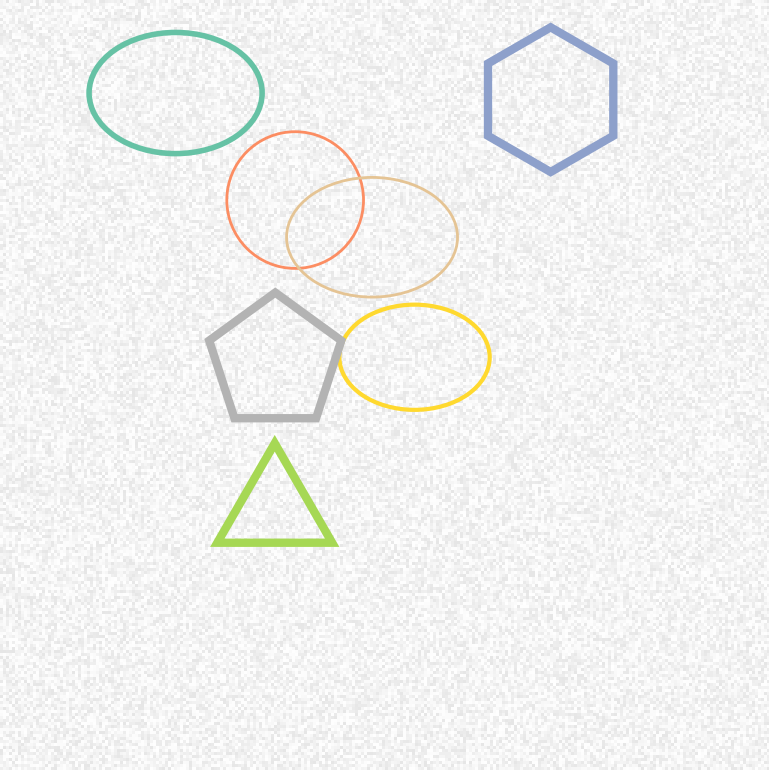[{"shape": "oval", "thickness": 2, "radius": 0.56, "center": [0.228, 0.879]}, {"shape": "circle", "thickness": 1, "radius": 0.44, "center": [0.383, 0.74]}, {"shape": "hexagon", "thickness": 3, "radius": 0.47, "center": [0.715, 0.871]}, {"shape": "triangle", "thickness": 3, "radius": 0.43, "center": [0.357, 0.338]}, {"shape": "oval", "thickness": 1.5, "radius": 0.49, "center": [0.538, 0.536]}, {"shape": "oval", "thickness": 1, "radius": 0.56, "center": [0.483, 0.692]}, {"shape": "pentagon", "thickness": 3, "radius": 0.45, "center": [0.357, 0.53]}]